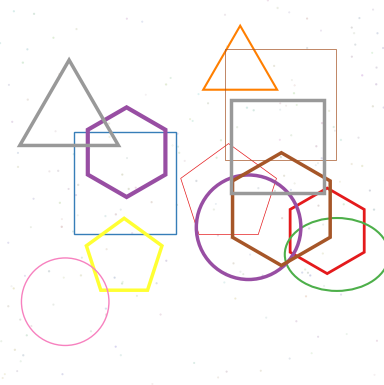[{"shape": "hexagon", "thickness": 2, "radius": 0.56, "center": [0.85, 0.4]}, {"shape": "pentagon", "thickness": 0.5, "radius": 0.65, "center": [0.594, 0.496]}, {"shape": "square", "thickness": 1, "radius": 0.66, "center": [0.324, 0.525]}, {"shape": "oval", "thickness": 1.5, "radius": 0.68, "center": [0.875, 0.339]}, {"shape": "circle", "thickness": 2.5, "radius": 0.68, "center": [0.646, 0.41]}, {"shape": "hexagon", "thickness": 3, "radius": 0.58, "center": [0.329, 0.605]}, {"shape": "triangle", "thickness": 1.5, "radius": 0.55, "center": [0.624, 0.822]}, {"shape": "pentagon", "thickness": 2.5, "radius": 0.52, "center": [0.322, 0.33]}, {"shape": "hexagon", "thickness": 2.5, "radius": 0.73, "center": [0.731, 0.457]}, {"shape": "square", "thickness": 0.5, "radius": 0.72, "center": [0.728, 0.729]}, {"shape": "circle", "thickness": 1, "radius": 0.57, "center": [0.169, 0.216]}, {"shape": "triangle", "thickness": 2.5, "radius": 0.74, "center": [0.179, 0.696]}, {"shape": "square", "thickness": 2.5, "radius": 0.6, "center": [0.721, 0.619]}]